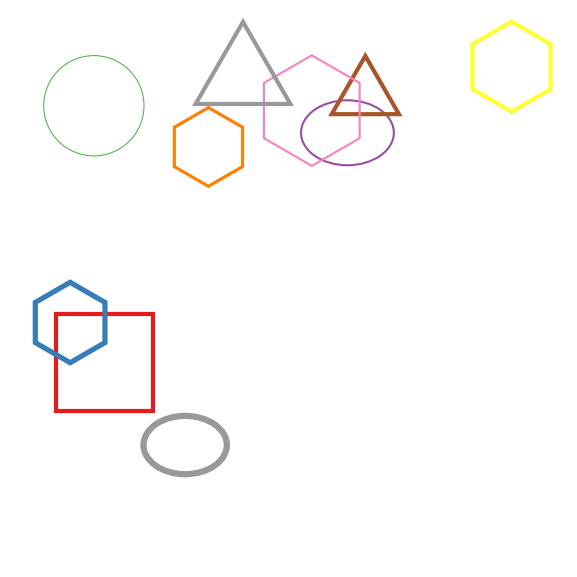[{"shape": "square", "thickness": 2, "radius": 0.42, "center": [0.182, 0.371]}, {"shape": "hexagon", "thickness": 2.5, "radius": 0.35, "center": [0.121, 0.441]}, {"shape": "circle", "thickness": 0.5, "radius": 0.43, "center": [0.163, 0.816]}, {"shape": "oval", "thickness": 1, "radius": 0.4, "center": [0.602, 0.769]}, {"shape": "hexagon", "thickness": 1.5, "radius": 0.34, "center": [0.361, 0.745]}, {"shape": "hexagon", "thickness": 2, "radius": 0.39, "center": [0.886, 0.884]}, {"shape": "triangle", "thickness": 2, "radius": 0.34, "center": [0.633, 0.835]}, {"shape": "hexagon", "thickness": 1, "radius": 0.48, "center": [0.54, 0.808]}, {"shape": "oval", "thickness": 3, "radius": 0.36, "center": [0.321, 0.229]}, {"shape": "triangle", "thickness": 2, "radius": 0.47, "center": [0.421, 0.866]}]